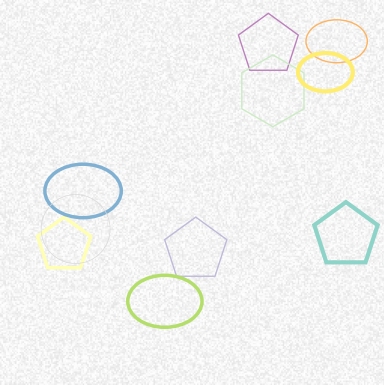[{"shape": "pentagon", "thickness": 3, "radius": 0.43, "center": [0.899, 0.389]}, {"shape": "pentagon", "thickness": 2.5, "radius": 0.36, "center": [0.167, 0.364]}, {"shape": "pentagon", "thickness": 1, "radius": 0.42, "center": [0.508, 0.351]}, {"shape": "oval", "thickness": 2.5, "radius": 0.5, "center": [0.216, 0.504]}, {"shape": "oval", "thickness": 1, "radius": 0.4, "center": [0.874, 0.893]}, {"shape": "oval", "thickness": 2.5, "radius": 0.48, "center": [0.428, 0.217]}, {"shape": "circle", "thickness": 0.5, "radius": 0.45, "center": [0.196, 0.405]}, {"shape": "pentagon", "thickness": 1, "radius": 0.41, "center": [0.697, 0.884]}, {"shape": "hexagon", "thickness": 1, "radius": 0.47, "center": [0.709, 0.764]}, {"shape": "oval", "thickness": 3, "radius": 0.36, "center": [0.845, 0.813]}]